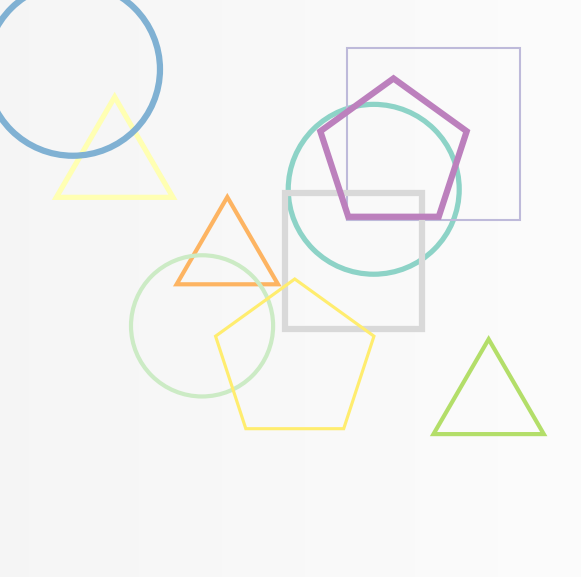[{"shape": "circle", "thickness": 2.5, "radius": 0.74, "center": [0.643, 0.671]}, {"shape": "triangle", "thickness": 2.5, "radius": 0.58, "center": [0.197, 0.715]}, {"shape": "square", "thickness": 1, "radius": 0.74, "center": [0.745, 0.768]}, {"shape": "circle", "thickness": 3, "radius": 0.75, "center": [0.125, 0.879]}, {"shape": "triangle", "thickness": 2, "radius": 0.5, "center": [0.391, 0.557]}, {"shape": "triangle", "thickness": 2, "radius": 0.55, "center": [0.841, 0.302]}, {"shape": "square", "thickness": 3, "radius": 0.59, "center": [0.608, 0.546]}, {"shape": "pentagon", "thickness": 3, "radius": 0.66, "center": [0.677, 0.731]}, {"shape": "circle", "thickness": 2, "radius": 0.61, "center": [0.348, 0.435]}, {"shape": "pentagon", "thickness": 1.5, "radius": 0.72, "center": [0.507, 0.373]}]